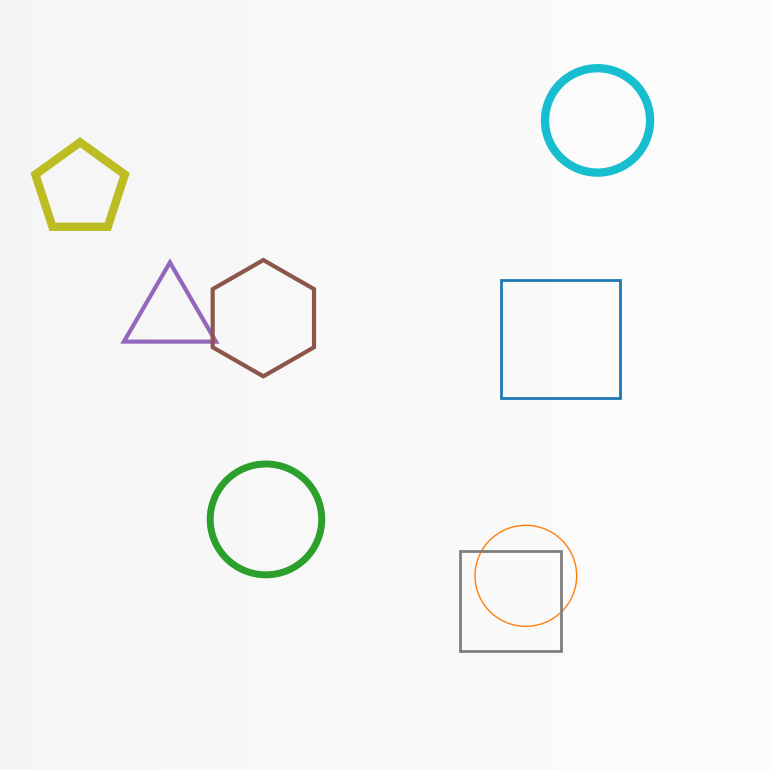[{"shape": "square", "thickness": 1, "radius": 0.38, "center": [0.723, 0.56]}, {"shape": "circle", "thickness": 0.5, "radius": 0.33, "center": [0.678, 0.252]}, {"shape": "circle", "thickness": 2.5, "radius": 0.36, "center": [0.343, 0.325]}, {"shape": "triangle", "thickness": 1.5, "radius": 0.34, "center": [0.219, 0.591]}, {"shape": "hexagon", "thickness": 1.5, "radius": 0.38, "center": [0.34, 0.587]}, {"shape": "square", "thickness": 1, "radius": 0.32, "center": [0.659, 0.219]}, {"shape": "pentagon", "thickness": 3, "radius": 0.3, "center": [0.103, 0.755]}, {"shape": "circle", "thickness": 3, "radius": 0.34, "center": [0.771, 0.844]}]